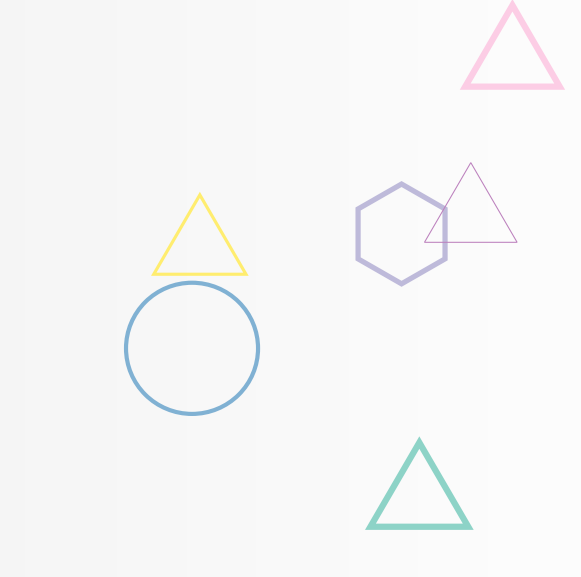[{"shape": "triangle", "thickness": 3, "radius": 0.49, "center": [0.721, 0.136]}, {"shape": "hexagon", "thickness": 2.5, "radius": 0.43, "center": [0.691, 0.594]}, {"shape": "circle", "thickness": 2, "radius": 0.57, "center": [0.33, 0.396]}, {"shape": "triangle", "thickness": 3, "radius": 0.47, "center": [0.882, 0.896]}, {"shape": "triangle", "thickness": 0.5, "radius": 0.46, "center": [0.81, 0.626]}, {"shape": "triangle", "thickness": 1.5, "radius": 0.46, "center": [0.344, 0.57]}]